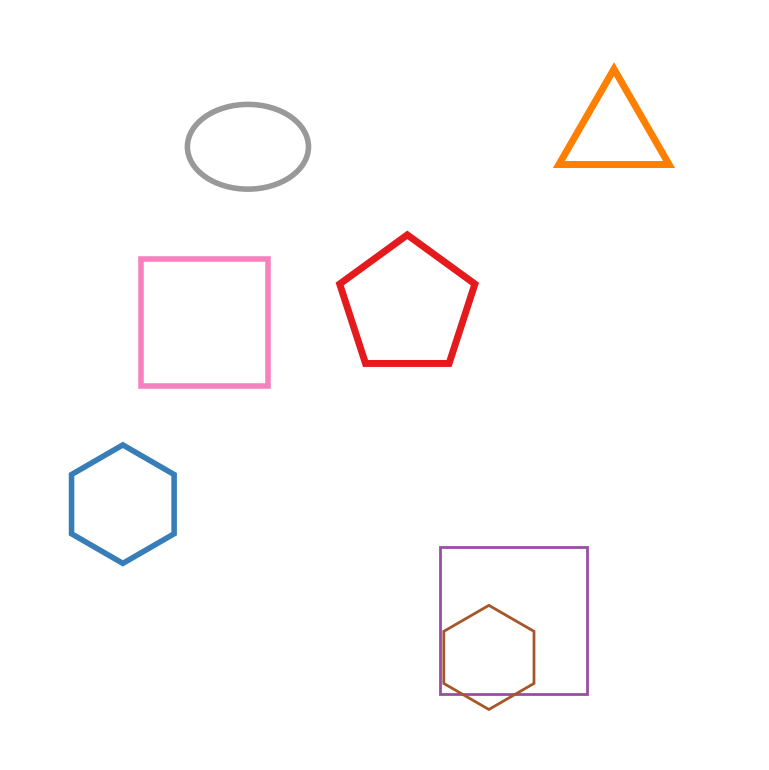[{"shape": "pentagon", "thickness": 2.5, "radius": 0.46, "center": [0.529, 0.603]}, {"shape": "hexagon", "thickness": 2, "radius": 0.38, "center": [0.16, 0.345]}, {"shape": "square", "thickness": 1, "radius": 0.48, "center": [0.666, 0.195]}, {"shape": "triangle", "thickness": 2.5, "radius": 0.41, "center": [0.797, 0.828]}, {"shape": "hexagon", "thickness": 1, "radius": 0.34, "center": [0.635, 0.146]}, {"shape": "square", "thickness": 2, "radius": 0.41, "center": [0.266, 0.581]}, {"shape": "oval", "thickness": 2, "radius": 0.39, "center": [0.322, 0.809]}]